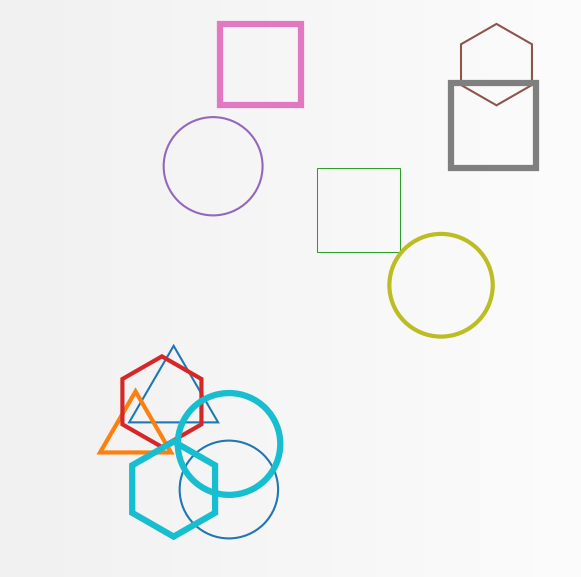[{"shape": "triangle", "thickness": 1, "radius": 0.44, "center": [0.299, 0.312]}, {"shape": "circle", "thickness": 1, "radius": 0.42, "center": [0.394, 0.151]}, {"shape": "triangle", "thickness": 2, "radius": 0.35, "center": [0.233, 0.251]}, {"shape": "square", "thickness": 0.5, "radius": 0.36, "center": [0.617, 0.636]}, {"shape": "hexagon", "thickness": 2, "radius": 0.39, "center": [0.279, 0.304]}, {"shape": "circle", "thickness": 1, "radius": 0.43, "center": [0.367, 0.711]}, {"shape": "hexagon", "thickness": 1, "radius": 0.35, "center": [0.854, 0.887]}, {"shape": "square", "thickness": 3, "radius": 0.35, "center": [0.448, 0.887]}, {"shape": "square", "thickness": 3, "radius": 0.37, "center": [0.849, 0.781]}, {"shape": "circle", "thickness": 2, "radius": 0.44, "center": [0.759, 0.505]}, {"shape": "hexagon", "thickness": 3, "radius": 0.41, "center": [0.299, 0.152]}, {"shape": "circle", "thickness": 3, "radius": 0.44, "center": [0.394, 0.23]}]